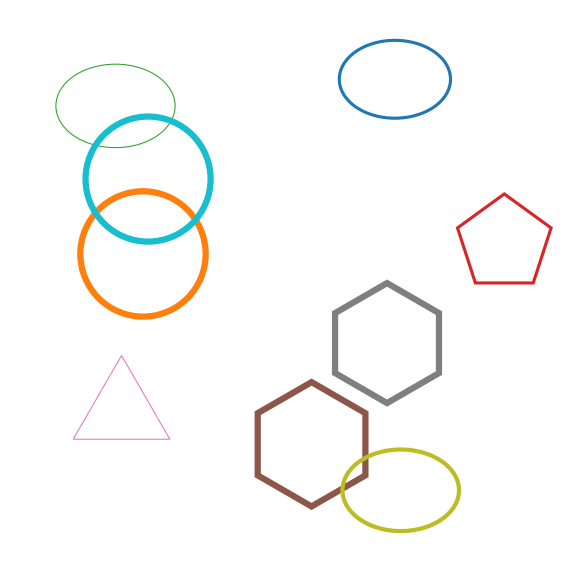[{"shape": "oval", "thickness": 1.5, "radius": 0.48, "center": [0.684, 0.862]}, {"shape": "circle", "thickness": 3, "radius": 0.54, "center": [0.248, 0.559]}, {"shape": "oval", "thickness": 0.5, "radius": 0.52, "center": [0.2, 0.816]}, {"shape": "pentagon", "thickness": 1.5, "radius": 0.43, "center": [0.873, 0.578]}, {"shape": "hexagon", "thickness": 3, "radius": 0.54, "center": [0.54, 0.23]}, {"shape": "triangle", "thickness": 0.5, "radius": 0.48, "center": [0.21, 0.287]}, {"shape": "hexagon", "thickness": 3, "radius": 0.52, "center": [0.67, 0.405]}, {"shape": "oval", "thickness": 2, "radius": 0.5, "center": [0.694, 0.15]}, {"shape": "circle", "thickness": 3, "radius": 0.54, "center": [0.256, 0.689]}]